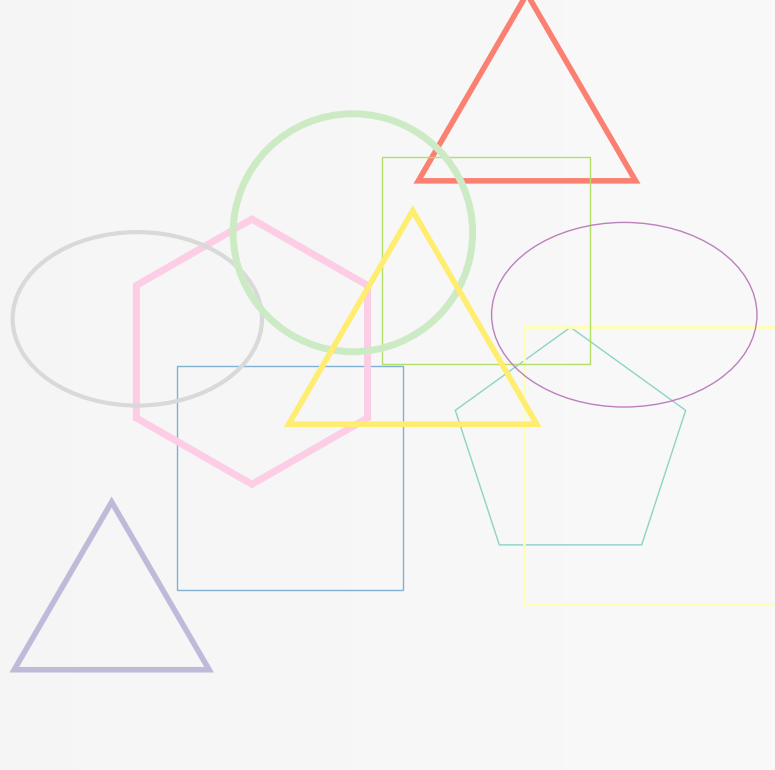[{"shape": "pentagon", "thickness": 0.5, "radius": 0.78, "center": [0.736, 0.419]}, {"shape": "square", "thickness": 1, "radius": 0.9, "center": [0.856, 0.396]}, {"shape": "triangle", "thickness": 2, "radius": 0.73, "center": [0.144, 0.203]}, {"shape": "triangle", "thickness": 2, "radius": 0.81, "center": [0.68, 0.846]}, {"shape": "square", "thickness": 0.5, "radius": 0.73, "center": [0.374, 0.379]}, {"shape": "square", "thickness": 0.5, "radius": 0.67, "center": [0.627, 0.662]}, {"shape": "hexagon", "thickness": 2.5, "radius": 0.86, "center": [0.325, 0.543]}, {"shape": "oval", "thickness": 1.5, "radius": 0.8, "center": [0.177, 0.586]}, {"shape": "oval", "thickness": 0.5, "radius": 0.86, "center": [0.806, 0.591]}, {"shape": "circle", "thickness": 2.5, "radius": 0.77, "center": [0.455, 0.698]}, {"shape": "triangle", "thickness": 2, "radius": 0.92, "center": [0.533, 0.541]}]